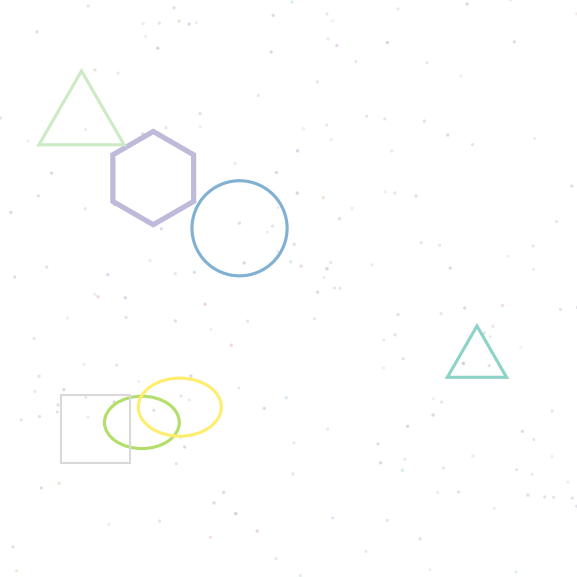[{"shape": "triangle", "thickness": 1.5, "radius": 0.3, "center": [0.826, 0.375]}, {"shape": "hexagon", "thickness": 2.5, "radius": 0.4, "center": [0.265, 0.691]}, {"shape": "circle", "thickness": 1.5, "radius": 0.41, "center": [0.415, 0.604]}, {"shape": "oval", "thickness": 1.5, "radius": 0.32, "center": [0.246, 0.268]}, {"shape": "square", "thickness": 1, "radius": 0.3, "center": [0.165, 0.256]}, {"shape": "triangle", "thickness": 1.5, "radius": 0.43, "center": [0.141, 0.791]}, {"shape": "oval", "thickness": 1.5, "radius": 0.36, "center": [0.311, 0.294]}]